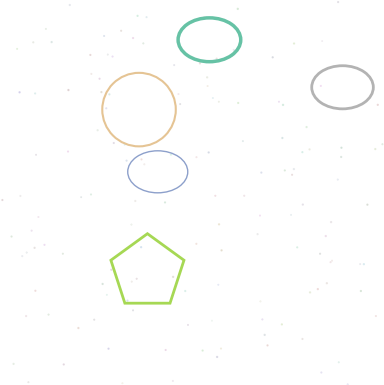[{"shape": "oval", "thickness": 2.5, "radius": 0.41, "center": [0.544, 0.897]}, {"shape": "oval", "thickness": 1, "radius": 0.39, "center": [0.41, 0.554]}, {"shape": "pentagon", "thickness": 2, "radius": 0.5, "center": [0.383, 0.293]}, {"shape": "circle", "thickness": 1.5, "radius": 0.48, "center": [0.361, 0.715]}, {"shape": "oval", "thickness": 2, "radius": 0.4, "center": [0.89, 0.773]}]